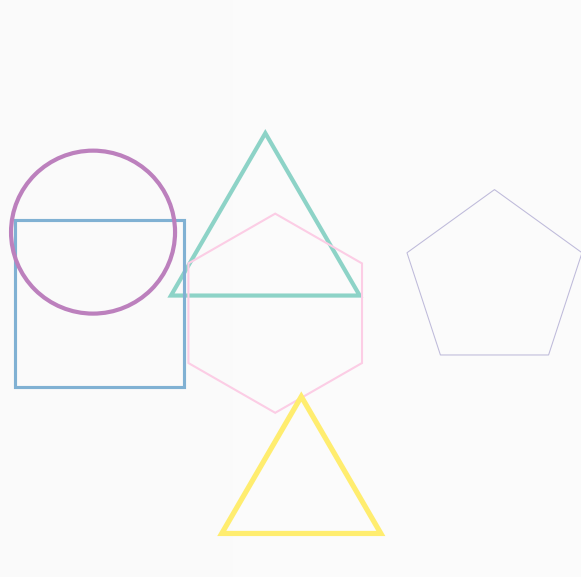[{"shape": "triangle", "thickness": 2, "radius": 0.94, "center": [0.456, 0.581]}, {"shape": "pentagon", "thickness": 0.5, "radius": 0.79, "center": [0.851, 0.513]}, {"shape": "square", "thickness": 1.5, "radius": 0.72, "center": [0.171, 0.473]}, {"shape": "hexagon", "thickness": 1, "radius": 0.86, "center": [0.473, 0.457]}, {"shape": "circle", "thickness": 2, "radius": 0.71, "center": [0.16, 0.597]}, {"shape": "triangle", "thickness": 2.5, "radius": 0.79, "center": [0.518, 0.154]}]